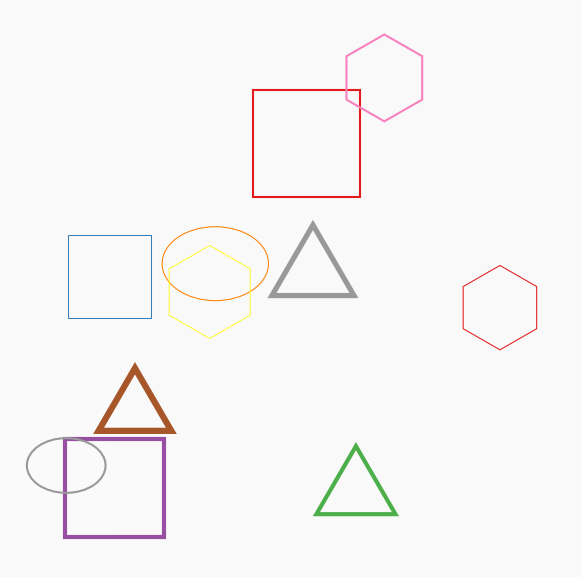[{"shape": "square", "thickness": 1, "radius": 0.46, "center": [0.527, 0.75]}, {"shape": "hexagon", "thickness": 0.5, "radius": 0.37, "center": [0.86, 0.466]}, {"shape": "square", "thickness": 0.5, "radius": 0.36, "center": [0.188, 0.521]}, {"shape": "triangle", "thickness": 2, "radius": 0.39, "center": [0.612, 0.148]}, {"shape": "square", "thickness": 2, "radius": 0.42, "center": [0.197, 0.155]}, {"shape": "oval", "thickness": 0.5, "radius": 0.46, "center": [0.37, 0.543]}, {"shape": "hexagon", "thickness": 0.5, "radius": 0.4, "center": [0.361, 0.494]}, {"shape": "triangle", "thickness": 3, "radius": 0.36, "center": [0.232, 0.289]}, {"shape": "hexagon", "thickness": 1, "radius": 0.38, "center": [0.661, 0.864]}, {"shape": "oval", "thickness": 1, "radius": 0.34, "center": [0.114, 0.193]}, {"shape": "triangle", "thickness": 2.5, "radius": 0.41, "center": [0.538, 0.528]}]